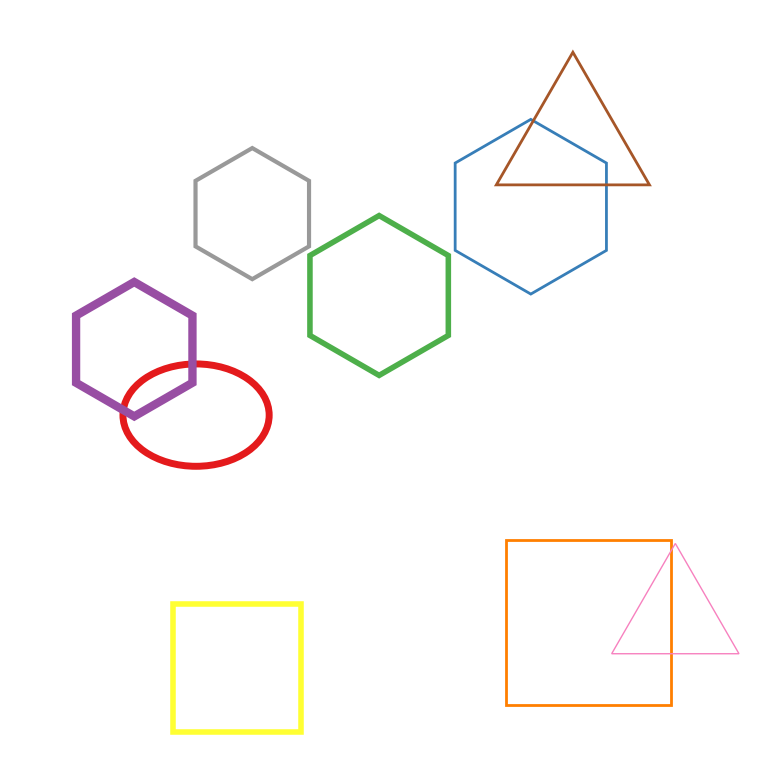[{"shape": "oval", "thickness": 2.5, "radius": 0.47, "center": [0.255, 0.461]}, {"shape": "hexagon", "thickness": 1, "radius": 0.57, "center": [0.689, 0.732]}, {"shape": "hexagon", "thickness": 2, "radius": 0.52, "center": [0.492, 0.616]}, {"shape": "hexagon", "thickness": 3, "radius": 0.44, "center": [0.174, 0.547]}, {"shape": "square", "thickness": 1, "radius": 0.54, "center": [0.765, 0.192]}, {"shape": "square", "thickness": 2, "radius": 0.42, "center": [0.308, 0.133]}, {"shape": "triangle", "thickness": 1, "radius": 0.57, "center": [0.744, 0.817]}, {"shape": "triangle", "thickness": 0.5, "radius": 0.48, "center": [0.877, 0.199]}, {"shape": "hexagon", "thickness": 1.5, "radius": 0.43, "center": [0.328, 0.723]}]